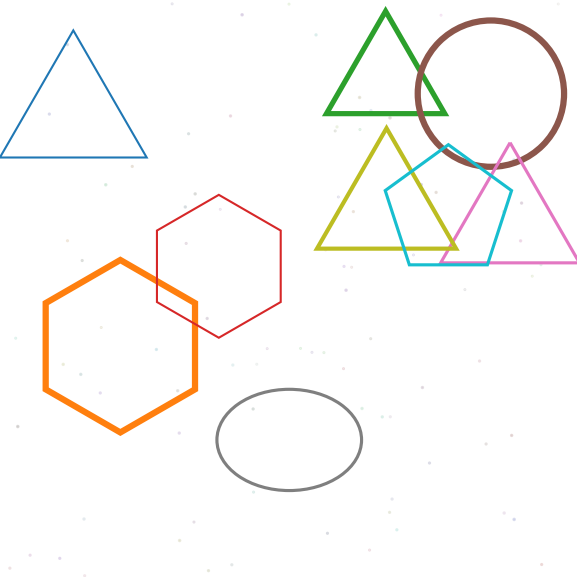[{"shape": "triangle", "thickness": 1, "radius": 0.73, "center": [0.127, 0.8]}, {"shape": "hexagon", "thickness": 3, "radius": 0.75, "center": [0.208, 0.4]}, {"shape": "triangle", "thickness": 2.5, "radius": 0.59, "center": [0.668, 0.861]}, {"shape": "hexagon", "thickness": 1, "radius": 0.62, "center": [0.379, 0.538]}, {"shape": "circle", "thickness": 3, "radius": 0.63, "center": [0.85, 0.837]}, {"shape": "triangle", "thickness": 1.5, "radius": 0.69, "center": [0.883, 0.613]}, {"shape": "oval", "thickness": 1.5, "radius": 0.63, "center": [0.501, 0.237]}, {"shape": "triangle", "thickness": 2, "radius": 0.7, "center": [0.669, 0.638]}, {"shape": "pentagon", "thickness": 1.5, "radius": 0.57, "center": [0.776, 0.634]}]